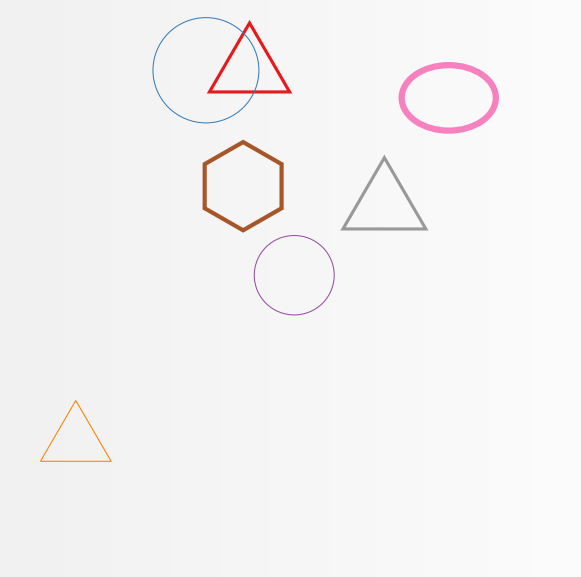[{"shape": "triangle", "thickness": 1.5, "radius": 0.4, "center": [0.429, 0.88]}, {"shape": "circle", "thickness": 0.5, "radius": 0.46, "center": [0.354, 0.877]}, {"shape": "circle", "thickness": 0.5, "radius": 0.34, "center": [0.506, 0.523]}, {"shape": "triangle", "thickness": 0.5, "radius": 0.35, "center": [0.13, 0.235]}, {"shape": "hexagon", "thickness": 2, "radius": 0.38, "center": [0.418, 0.677]}, {"shape": "oval", "thickness": 3, "radius": 0.41, "center": [0.772, 0.83]}, {"shape": "triangle", "thickness": 1.5, "radius": 0.41, "center": [0.661, 0.644]}]